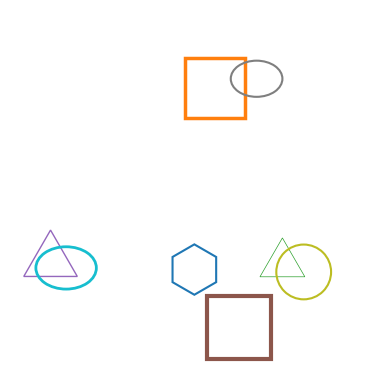[{"shape": "hexagon", "thickness": 1.5, "radius": 0.33, "center": [0.505, 0.3]}, {"shape": "square", "thickness": 2.5, "radius": 0.39, "center": [0.558, 0.772]}, {"shape": "triangle", "thickness": 0.5, "radius": 0.34, "center": [0.734, 0.315]}, {"shape": "triangle", "thickness": 1, "radius": 0.4, "center": [0.131, 0.322]}, {"shape": "square", "thickness": 3, "radius": 0.41, "center": [0.621, 0.149]}, {"shape": "oval", "thickness": 1.5, "radius": 0.34, "center": [0.666, 0.795]}, {"shape": "circle", "thickness": 1.5, "radius": 0.36, "center": [0.789, 0.294]}, {"shape": "oval", "thickness": 2, "radius": 0.39, "center": [0.172, 0.304]}]